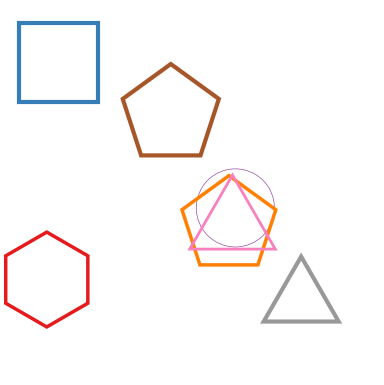[{"shape": "hexagon", "thickness": 2.5, "radius": 0.62, "center": [0.122, 0.274]}, {"shape": "square", "thickness": 3, "radius": 0.51, "center": [0.151, 0.836]}, {"shape": "circle", "thickness": 0.5, "radius": 0.51, "center": [0.611, 0.46]}, {"shape": "pentagon", "thickness": 2.5, "radius": 0.64, "center": [0.595, 0.416]}, {"shape": "pentagon", "thickness": 3, "radius": 0.66, "center": [0.444, 0.703]}, {"shape": "triangle", "thickness": 2, "radius": 0.64, "center": [0.604, 0.417]}, {"shape": "triangle", "thickness": 3, "radius": 0.56, "center": [0.782, 0.221]}]